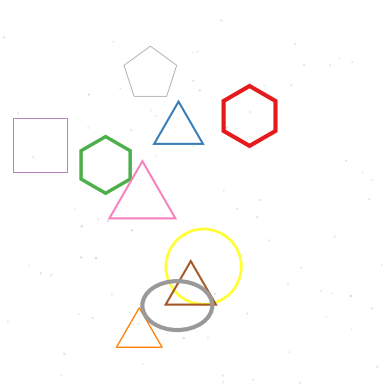[{"shape": "hexagon", "thickness": 3, "radius": 0.39, "center": [0.648, 0.699]}, {"shape": "triangle", "thickness": 1.5, "radius": 0.37, "center": [0.464, 0.663]}, {"shape": "hexagon", "thickness": 2.5, "radius": 0.37, "center": [0.274, 0.572]}, {"shape": "square", "thickness": 0.5, "radius": 0.35, "center": [0.104, 0.624]}, {"shape": "triangle", "thickness": 1, "radius": 0.34, "center": [0.362, 0.132]}, {"shape": "circle", "thickness": 2, "radius": 0.49, "center": [0.529, 0.307]}, {"shape": "triangle", "thickness": 1.5, "radius": 0.38, "center": [0.496, 0.246]}, {"shape": "triangle", "thickness": 1.5, "radius": 0.5, "center": [0.37, 0.482]}, {"shape": "oval", "thickness": 3, "radius": 0.45, "center": [0.461, 0.206]}, {"shape": "pentagon", "thickness": 0.5, "radius": 0.36, "center": [0.391, 0.808]}]